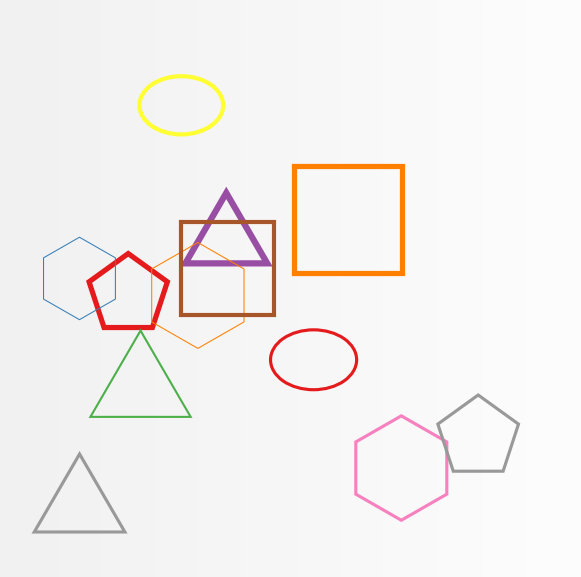[{"shape": "oval", "thickness": 1.5, "radius": 0.37, "center": [0.539, 0.376]}, {"shape": "pentagon", "thickness": 2.5, "radius": 0.35, "center": [0.221, 0.489]}, {"shape": "hexagon", "thickness": 0.5, "radius": 0.36, "center": [0.137, 0.517]}, {"shape": "triangle", "thickness": 1, "radius": 0.5, "center": [0.242, 0.327]}, {"shape": "triangle", "thickness": 3, "radius": 0.41, "center": [0.389, 0.584]}, {"shape": "square", "thickness": 2.5, "radius": 0.46, "center": [0.599, 0.619]}, {"shape": "hexagon", "thickness": 0.5, "radius": 0.46, "center": [0.34, 0.488]}, {"shape": "oval", "thickness": 2, "radius": 0.36, "center": [0.312, 0.817]}, {"shape": "square", "thickness": 2, "radius": 0.4, "center": [0.391, 0.535]}, {"shape": "hexagon", "thickness": 1.5, "radius": 0.45, "center": [0.69, 0.189]}, {"shape": "triangle", "thickness": 1.5, "radius": 0.45, "center": [0.137, 0.123]}, {"shape": "pentagon", "thickness": 1.5, "radius": 0.36, "center": [0.823, 0.242]}]